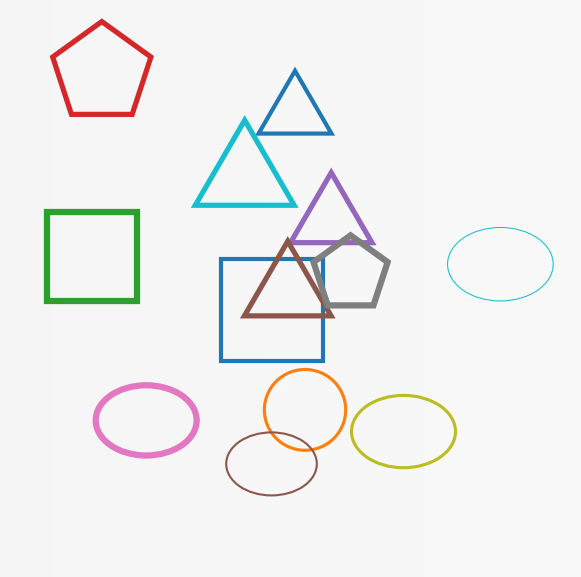[{"shape": "triangle", "thickness": 2, "radius": 0.36, "center": [0.508, 0.804]}, {"shape": "square", "thickness": 2, "radius": 0.44, "center": [0.468, 0.462]}, {"shape": "circle", "thickness": 1.5, "radius": 0.35, "center": [0.525, 0.289]}, {"shape": "square", "thickness": 3, "radius": 0.39, "center": [0.158, 0.555]}, {"shape": "pentagon", "thickness": 2.5, "radius": 0.44, "center": [0.175, 0.873]}, {"shape": "triangle", "thickness": 2.5, "radius": 0.4, "center": [0.57, 0.619]}, {"shape": "oval", "thickness": 1, "radius": 0.39, "center": [0.467, 0.196]}, {"shape": "triangle", "thickness": 2.5, "radius": 0.43, "center": [0.495, 0.495]}, {"shape": "oval", "thickness": 3, "radius": 0.43, "center": [0.251, 0.271]}, {"shape": "pentagon", "thickness": 3, "radius": 0.34, "center": [0.603, 0.525]}, {"shape": "oval", "thickness": 1.5, "radius": 0.45, "center": [0.694, 0.252]}, {"shape": "triangle", "thickness": 2.5, "radius": 0.49, "center": [0.421, 0.693]}, {"shape": "oval", "thickness": 0.5, "radius": 0.45, "center": [0.861, 0.542]}]